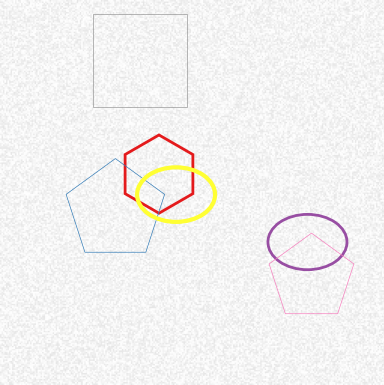[{"shape": "hexagon", "thickness": 2, "radius": 0.51, "center": [0.413, 0.548]}, {"shape": "pentagon", "thickness": 0.5, "radius": 0.67, "center": [0.3, 0.454]}, {"shape": "oval", "thickness": 2, "radius": 0.51, "center": [0.799, 0.371]}, {"shape": "oval", "thickness": 3, "radius": 0.51, "center": [0.457, 0.495]}, {"shape": "pentagon", "thickness": 0.5, "radius": 0.58, "center": [0.809, 0.279]}, {"shape": "square", "thickness": 0.5, "radius": 0.61, "center": [0.363, 0.843]}]